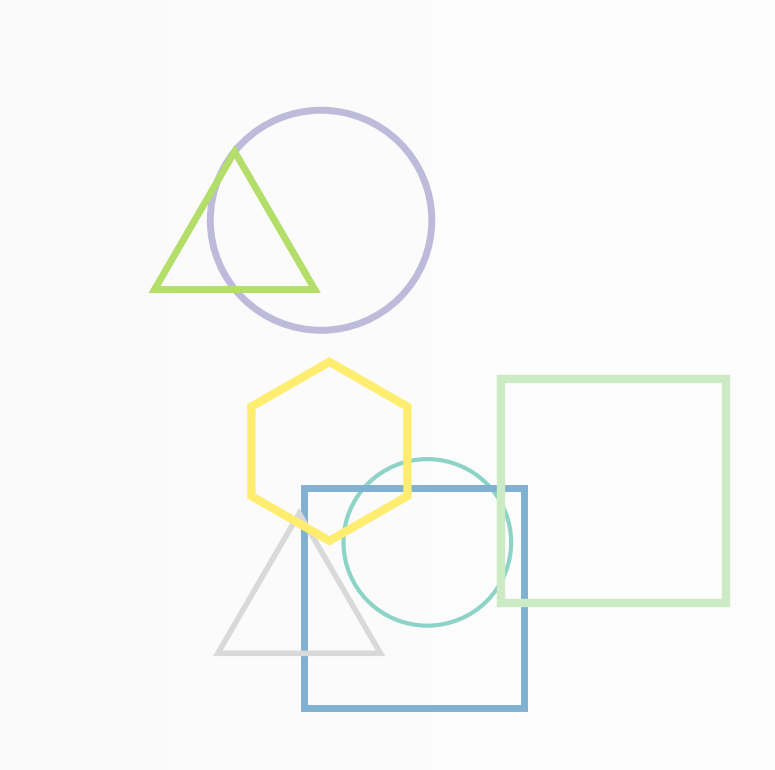[{"shape": "circle", "thickness": 1.5, "radius": 0.54, "center": [0.551, 0.296]}, {"shape": "circle", "thickness": 2.5, "radius": 0.71, "center": [0.414, 0.714]}, {"shape": "square", "thickness": 2.5, "radius": 0.71, "center": [0.534, 0.223]}, {"shape": "triangle", "thickness": 2.5, "radius": 0.6, "center": [0.303, 0.684]}, {"shape": "triangle", "thickness": 2, "radius": 0.61, "center": [0.386, 0.212]}, {"shape": "square", "thickness": 3, "radius": 0.73, "center": [0.792, 0.362]}, {"shape": "hexagon", "thickness": 3, "radius": 0.58, "center": [0.425, 0.414]}]